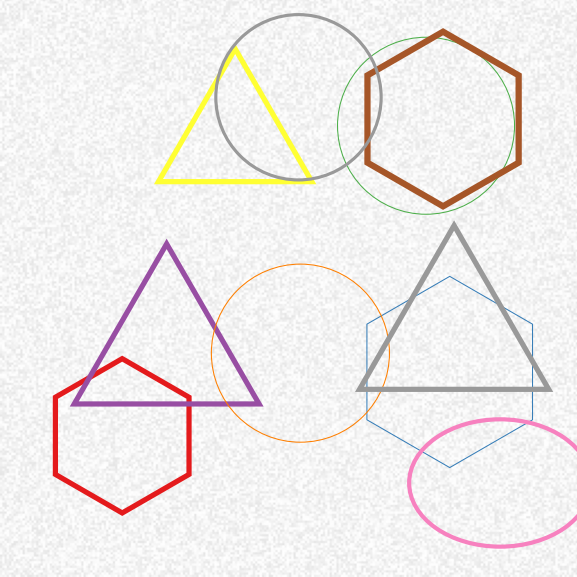[{"shape": "hexagon", "thickness": 2.5, "radius": 0.67, "center": [0.212, 0.244]}, {"shape": "hexagon", "thickness": 0.5, "radius": 0.83, "center": [0.779, 0.355]}, {"shape": "circle", "thickness": 0.5, "radius": 0.77, "center": [0.738, 0.781]}, {"shape": "triangle", "thickness": 2.5, "radius": 0.92, "center": [0.289, 0.392]}, {"shape": "circle", "thickness": 0.5, "radius": 0.77, "center": [0.52, 0.388]}, {"shape": "triangle", "thickness": 2.5, "radius": 0.77, "center": [0.407, 0.761]}, {"shape": "hexagon", "thickness": 3, "radius": 0.76, "center": [0.767, 0.793]}, {"shape": "oval", "thickness": 2, "radius": 0.79, "center": [0.866, 0.163]}, {"shape": "triangle", "thickness": 2.5, "radius": 0.95, "center": [0.786, 0.42]}, {"shape": "circle", "thickness": 1.5, "radius": 0.72, "center": [0.517, 0.831]}]